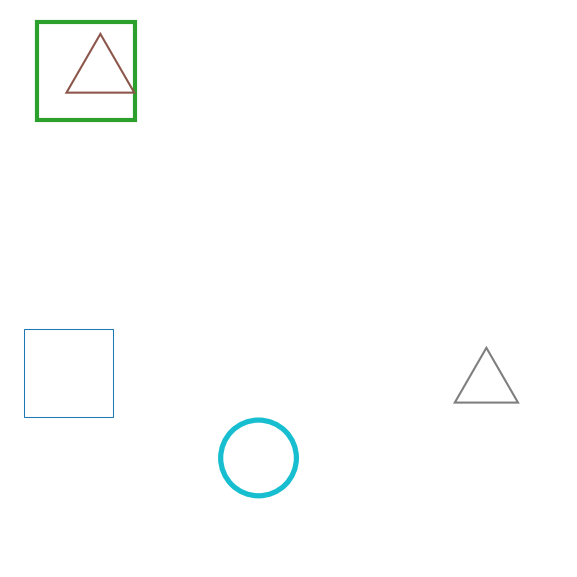[{"shape": "square", "thickness": 0.5, "radius": 0.38, "center": [0.119, 0.354]}, {"shape": "square", "thickness": 2, "radius": 0.42, "center": [0.148, 0.876]}, {"shape": "triangle", "thickness": 1, "radius": 0.34, "center": [0.174, 0.873]}, {"shape": "triangle", "thickness": 1, "radius": 0.32, "center": [0.842, 0.334]}, {"shape": "circle", "thickness": 2.5, "radius": 0.33, "center": [0.448, 0.206]}]